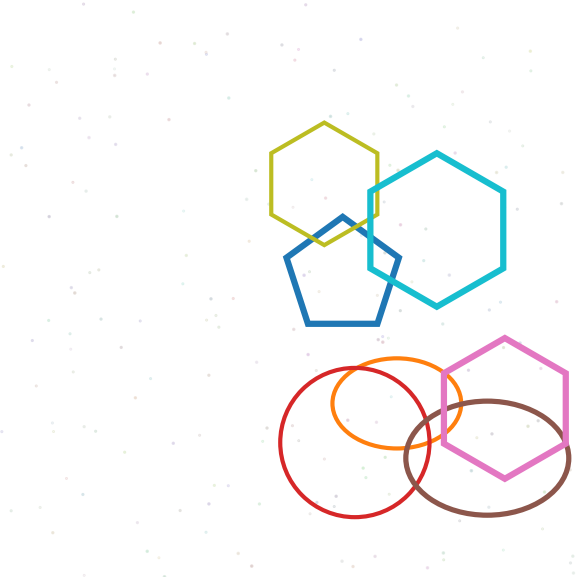[{"shape": "pentagon", "thickness": 3, "radius": 0.51, "center": [0.593, 0.521]}, {"shape": "oval", "thickness": 2, "radius": 0.56, "center": [0.687, 0.301]}, {"shape": "circle", "thickness": 2, "radius": 0.65, "center": [0.614, 0.233]}, {"shape": "oval", "thickness": 2.5, "radius": 0.71, "center": [0.844, 0.206]}, {"shape": "hexagon", "thickness": 3, "radius": 0.61, "center": [0.874, 0.292]}, {"shape": "hexagon", "thickness": 2, "radius": 0.53, "center": [0.562, 0.681]}, {"shape": "hexagon", "thickness": 3, "radius": 0.66, "center": [0.756, 0.601]}]